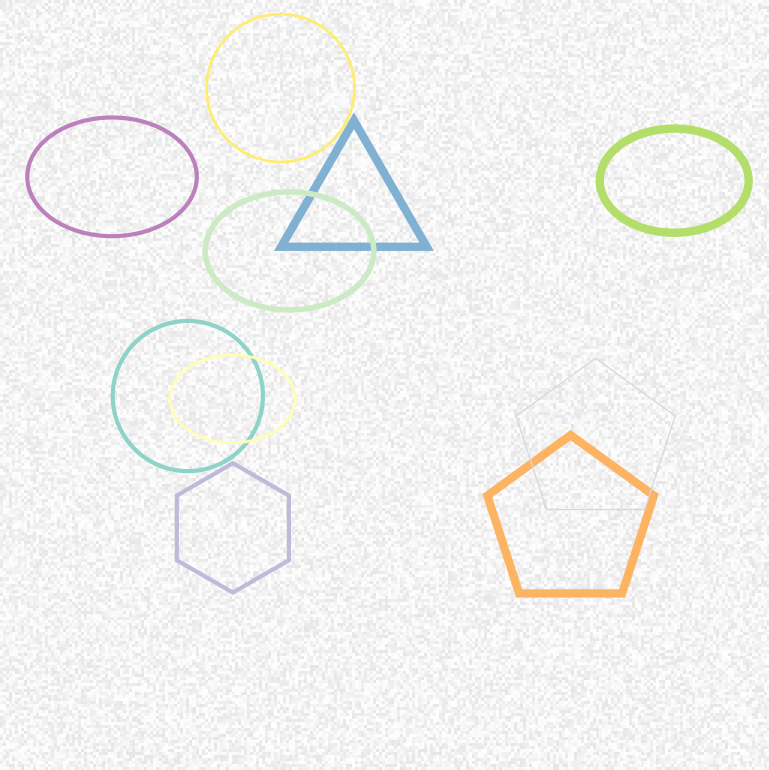[{"shape": "circle", "thickness": 1.5, "radius": 0.49, "center": [0.244, 0.486]}, {"shape": "oval", "thickness": 1, "radius": 0.41, "center": [0.302, 0.482]}, {"shape": "hexagon", "thickness": 1.5, "radius": 0.42, "center": [0.302, 0.314]}, {"shape": "triangle", "thickness": 3, "radius": 0.55, "center": [0.46, 0.734]}, {"shape": "pentagon", "thickness": 3, "radius": 0.57, "center": [0.741, 0.321]}, {"shape": "oval", "thickness": 3, "radius": 0.48, "center": [0.876, 0.765]}, {"shape": "pentagon", "thickness": 0.5, "radius": 0.54, "center": [0.774, 0.426]}, {"shape": "oval", "thickness": 1.5, "radius": 0.55, "center": [0.145, 0.77]}, {"shape": "oval", "thickness": 2, "radius": 0.55, "center": [0.376, 0.674]}, {"shape": "circle", "thickness": 1, "radius": 0.48, "center": [0.364, 0.886]}]